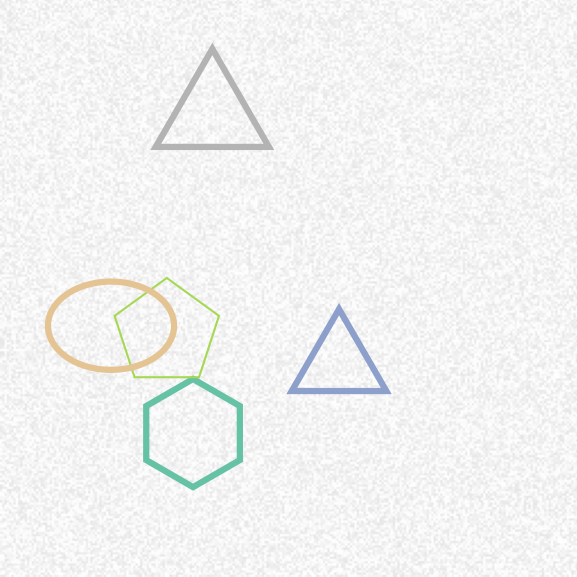[{"shape": "hexagon", "thickness": 3, "radius": 0.47, "center": [0.334, 0.249]}, {"shape": "triangle", "thickness": 3, "radius": 0.47, "center": [0.587, 0.369]}, {"shape": "pentagon", "thickness": 1, "radius": 0.48, "center": [0.289, 0.423]}, {"shape": "oval", "thickness": 3, "radius": 0.55, "center": [0.192, 0.435]}, {"shape": "triangle", "thickness": 3, "radius": 0.57, "center": [0.368, 0.801]}]